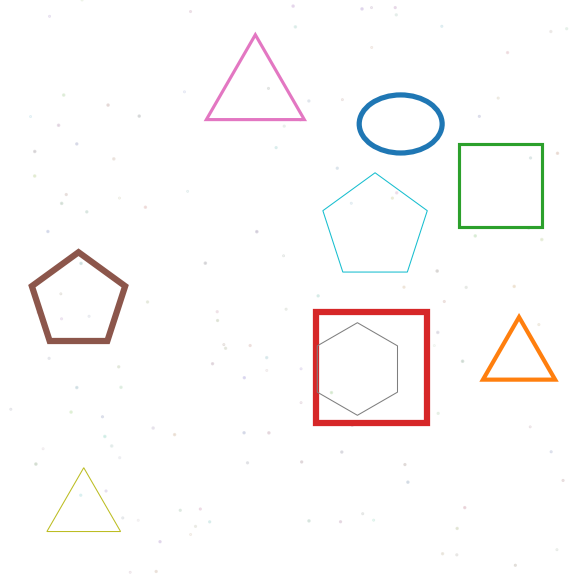[{"shape": "oval", "thickness": 2.5, "radius": 0.36, "center": [0.694, 0.784]}, {"shape": "triangle", "thickness": 2, "radius": 0.36, "center": [0.899, 0.378]}, {"shape": "square", "thickness": 1.5, "radius": 0.36, "center": [0.867, 0.678]}, {"shape": "square", "thickness": 3, "radius": 0.48, "center": [0.643, 0.362]}, {"shape": "pentagon", "thickness": 3, "radius": 0.42, "center": [0.136, 0.477]}, {"shape": "triangle", "thickness": 1.5, "radius": 0.49, "center": [0.442, 0.841]}, {"shape": "hexagon", "thickness": 0.5, "radius": 0.4, "center": [0.619, 0.36]}, {"shape": "triangle", "thickness": 0.5, "radius": 0.37, "center": [0.145, 0.116]}, {"shape": "pentagon", "thickness": 0.5, "radius": 0.48, "center": [0.649, 0.605]}]